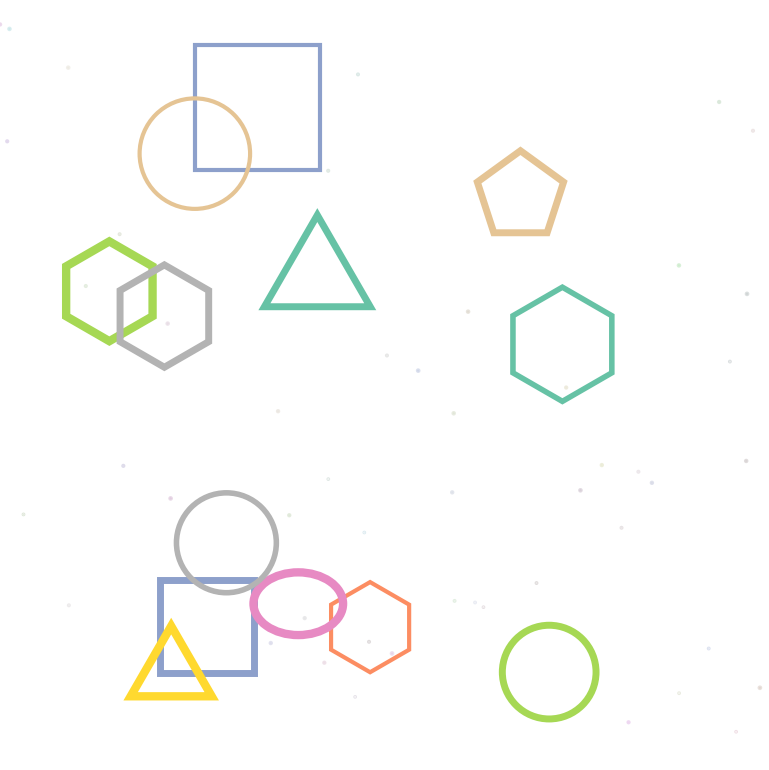[{"shape": "hexagon", "thickness": 2, "radius": 0.37, "center": [0.73, 0.553]}, {"shape": "triangle", "thickness": 2.5, "radius": 0.4, "center": [0.412, 0.641]}, {"shape": "hexagon", "thickness": 1.5, "radius": 0.29, "center": [0.481, 0.186]}, {"shape": "square", "thickness": 1.5, "radius": 0.4, "center": [0.334, 0.861]}, {"shape": "square", "thickness": 2.5, "radius": 0.3, "center": [0.269, 0.186]}, {"shape": "oval", "thickness": 3, "radius": 0.29, "center": [0.387, 0.216]}, {"shape": "circle", "thickness": 2.5, "radius": 0.3, "center": [0.713, 0.127]}, {"shape": "hexagon", "thickness": 3, "radius": 0.32, "center": [0.142, 0.622]}, {"shape": "triangle", "thickness": 3, "radius": 0.3, "center": [0.222, 0.126]}, {"shape": "circle", "thickness": 1.5, "radius": 0.36, "center": [0.253, 0.8]}, {"shape": "pentagon", "thickness": 2.5, "radius": 0.29, "center": [0.676, 0.745]}, {"shape": "circle", "thickness": 2, "radius": 0.32, "center": [0.294, 0.295]}, {"shape": "hexagon", "thickness": 2.5, "radius": 0.33, "center": [0.213, 0.59]}]